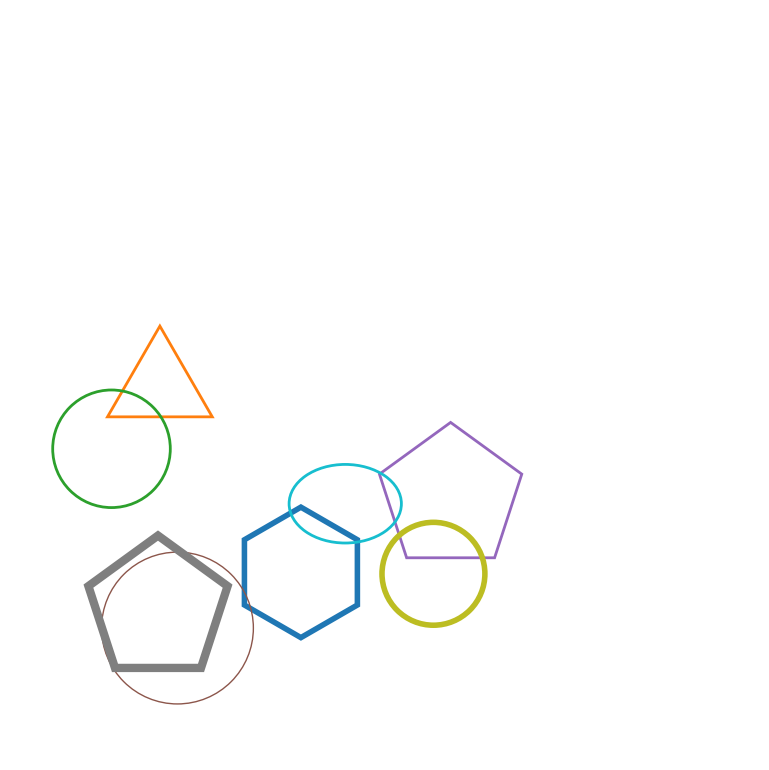[{"shape": "hexagon", "thickness": 2, "radius": 0.42, "center": [0.391, 0.257]}, {"shape": "triangle", "thickness": 1, "radius": 0.39, "center": [0.208, 0.498]}, {"shape": "circle", "thickness": 1, "radius": 0.38, "center": [0.145, 0.417]}, {"shape": "pentagon", "thickness": 1, "radius": 0.49, "center": [0.585, 0.354]}, {"shape": "circle", "thickness": 0.5, "radius": 0.49, "center": [0.23, 0.184]}, {"shape": "pentagon", "thickness": 3, "radius": 0.48, "center": [0.205, 0.209]}, {"shape": "circle", "thickness": 2, "radius": 0.33, "center": [0.563, 0.255]}, {"shape": "oval", "thickness": 1, "radius": 0.36, "center": [0.448, 0.346]}]